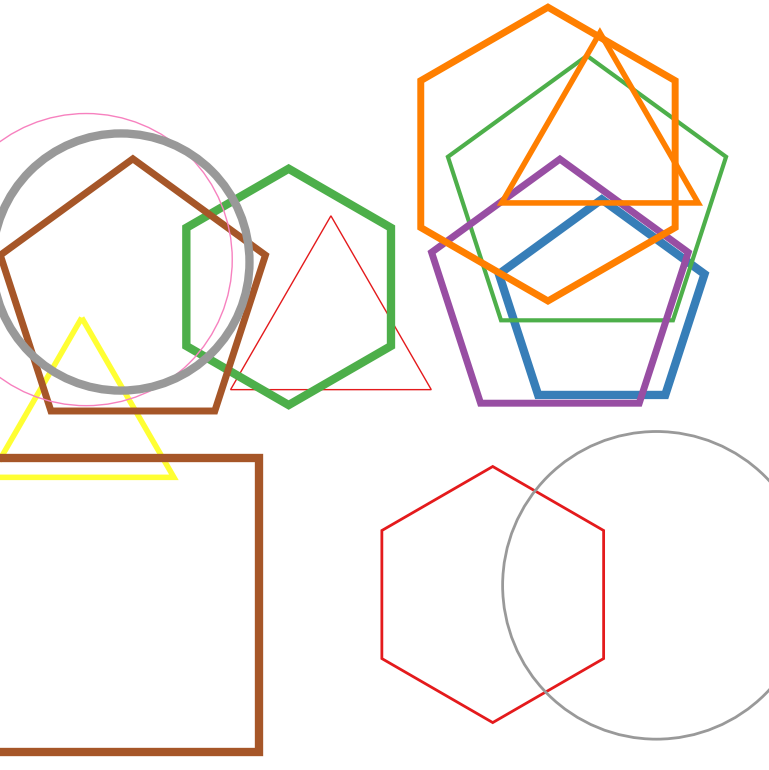[{"shape": "hexagon", "thickness": 1, "radius": 0.83, "center": [0.64, 0.228]}, {"shape": "triangle", "thickness": 0.5, "radius": 0.75, "center": [0.43, 0.569]}, {"shape": "pentagon", "thickness": 3, "radius": 0.7, "center": [0.781, 0.601]}, {"shape": "pentagon", "thickness": 1.5, "radius": 0.95, "center": [0.762, 0.738]}, {"shape": "hexagon", "thickness": 3, "radius": 0.77, "center": [0.375, 0.627]}, {"shape": "pentagon", "thickness": 2.5, "radius": 0.88, "center": [0.727, 0.618]}, {"shape": "triangle", "thickness": 2, "radius": 0.74, "center": [0.779, 0.81]}, {"shape": "hexagon", "thickness": 2.5, "radius": 0.95, "center": [0.712, 0.8]}, {"shape": "triangle", "thickness": 2, "radius": 0.69, "center": [0.106, 0.449]}, {"shape": "square", "thickness": 3, "radius": 0.95, "center": [0.145, 0.215]}, {"shape": "pentagon", "thickness": 2.5, "radius": 0.91, "center": [0.173, 0.613]}, {"shape": "circle", "thickness": 0.5, "radius": 0.95, "center": [0.112, 0.663]}, {"shape": "circle", "thickness": 1, "radius": 1.0, "center": [0.853, 0.24]}, {"shape": "circle", "thickness": 3, "radius": 0.83, "center": [0.157, 0.66]}]